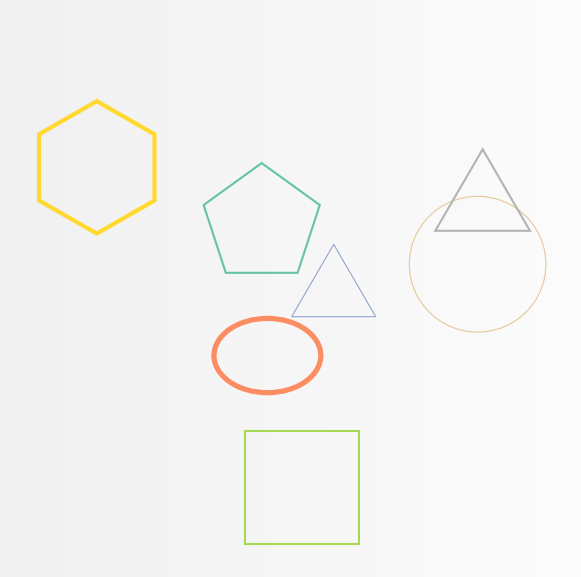[{"shape": "pentagon", "thickness": 1, "radius": 0.53, "center": [0.45, 0.612]}, {"shape": "oval", "thickness": 2.5, "radius": 0.46, "center": [0.46, 0.383]}, {"shape": "triangle", "thickness": 0.5, "radius": 0.42, "center": [0.574, 0.492]}, {"shape": "square", "thickness": 1, "radius": 0.49, "center": [0.52, 0.155]}, {"shape": "hexagon", "thickness": 2, "radius": 0.57, "center": [0.166, 0.709]}, {"shape": "circle", "thickness": 0.5, "radius": 0.59, "center": [0.822, 0.542]}, {"shape": "triangle", "thickness": 1, "radius": 0.47, "center": [0.83, 0.647]}]